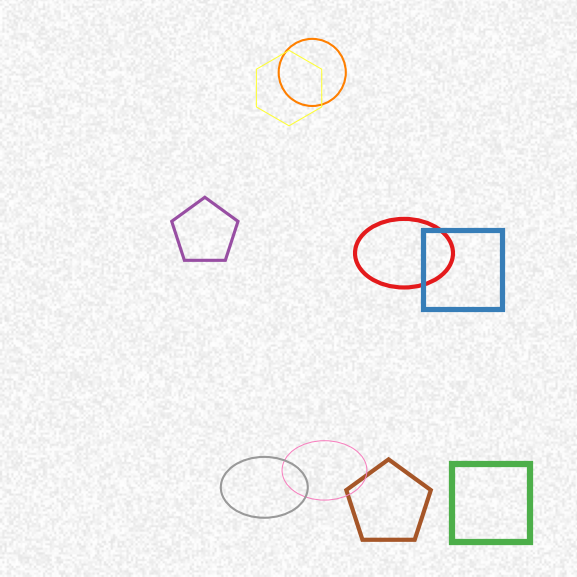[{"shape": "oval", "thickness": 2, "radius": 0.42, "center": [0.7, 0.561]}, {"shape": "square", "thickness": 2.5, "radius": 0.34, "center": [0.8, 0.532]}, {"shape": "square", "thickness": 3, "radius": 0.34, "center": [0.851, 0.128]}, {"shape": "pentagon", "thickness": 1.5, "radius": 0.3, "center": [0.355, 0.597]}, {"shape": "circle", "thickness": 1, "radius": 0.29, "center": [0.541, 0.874]}, {"shape": "hexagon", "thickness": 0.5, "radius": 0.33, "center": [0.501, 0.847]}, {"shape": "pentagon", "thickness": 2, "radius": 0.38, "center": [0.673, 0.127]}, {"shape": "oval", "thickness": 0.5, "radius": 0.37, "center": [0.562, 0.185]}, {"shape": "oval", "thickness": 1, "radius": 0.38, "center": [0.458, 0.155]}]